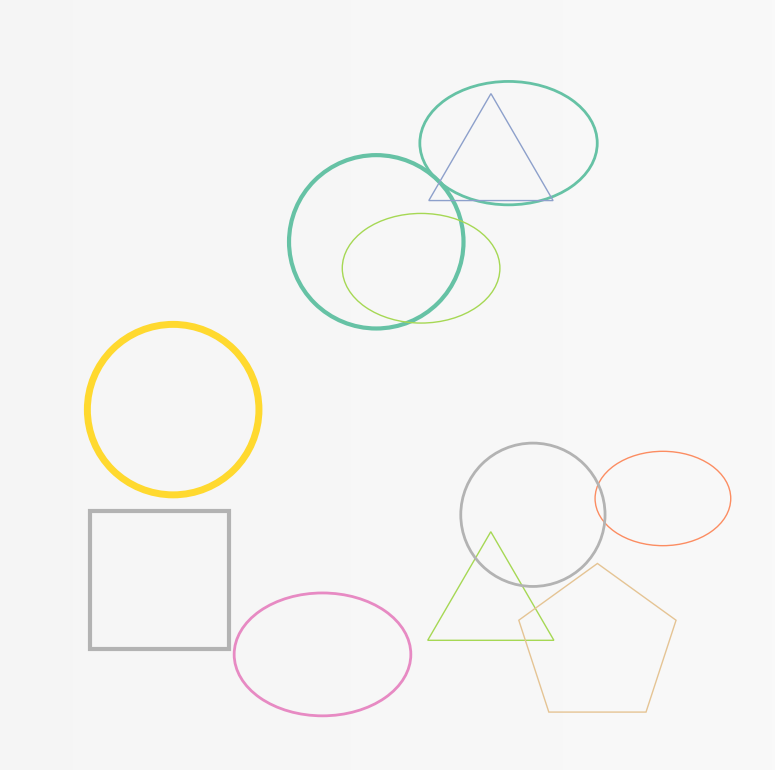[{"shape": "oval", "thickness": 1, "radius": 0.57, "center": [0.656, 0.814]}, {"shape": "circle", "thickness": 1.5, "radius": 0.56, "center": [0.486, 0.686]}, {"shape": "oval", "thickness": 0.5, "radius": 0.44, "center": [0.855, 0.353]}, {"shape": "triangle", "thickness": 0.5, "radius": 0.46, "center": [0.633, 0.786]}, {"shape": "oval", "thickness": 1, "radius": 0.57, "center": [0.416, 0.15]}, {"shape": "oval", "thickness": 0.5, "radius": 0.51, "center": [0.543, 0.652]}, {"shape": "triangle", "thickness": 0.5, "radius": 0.47, "center": [0.633, 0.215]}, {"shape": "circle", "thickness": 2.5, "radius": 0.55, "center": [0.223, 0.468]}, {"shape": "pentagon", "thickness": 0.5, "radius": 0.53, "center": [0.771, 0.162]}, {"shape": "square", "thickness": 1.5, "radius": 0.45, "center": [0.206, 0.247]}, {"shape": "circle", "thickness": 1, "radius": 0.47, "center": [0.688, 0.331]}]